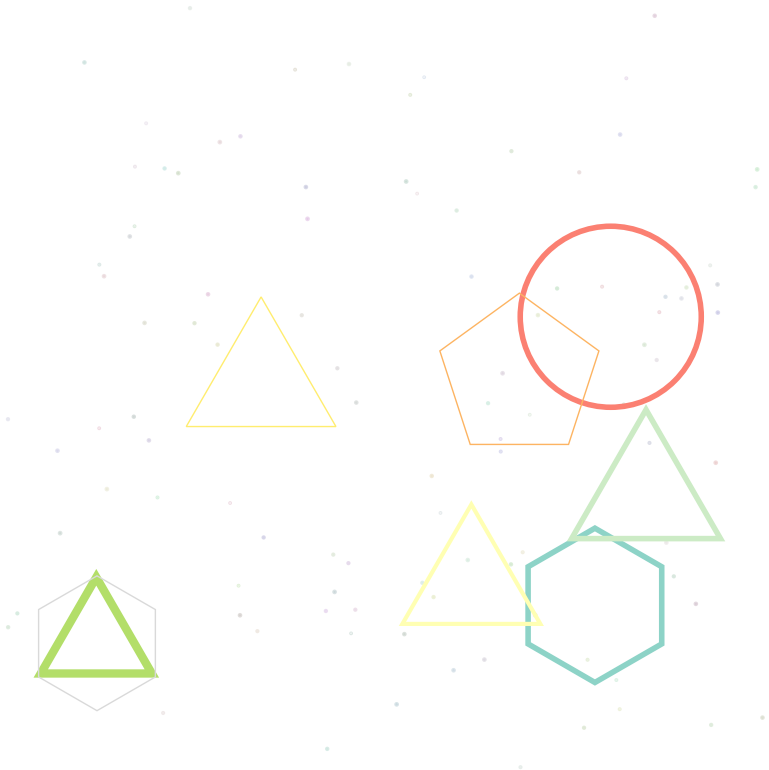[{"shape": "hexagon", "thickness": 2, "radius": 0.5, "center": [0.773, 0.214]}, {"shape": "triangle", "thickness": 1.5, "radius": 0.52, "center": [0.612, 0.241]}, {"shape": "circle", "thickness": 2, "radius": 0.59, "center": [0.793, 0.589]}, {"shape": "pentagon", "thickness": 0.5, "radius": 0.54, "center": [0.675, 0.511]}, {"shape": "triangle", "thickness": 3, "radius": 0.42, "center": [0.125, 0.167]}, {"shape": "hexagon", "thickness": 0.5, "radius": 0.44, "center": [0.126, 0.165]}, {"shape": "triangle", "thickness": 2, "radius": 0.56, "center": [0.839, 0.356]}, {"shape": "triangle", "thickness": 0.5, "radius": 0.56, "center": [0.339, 0.502]}]